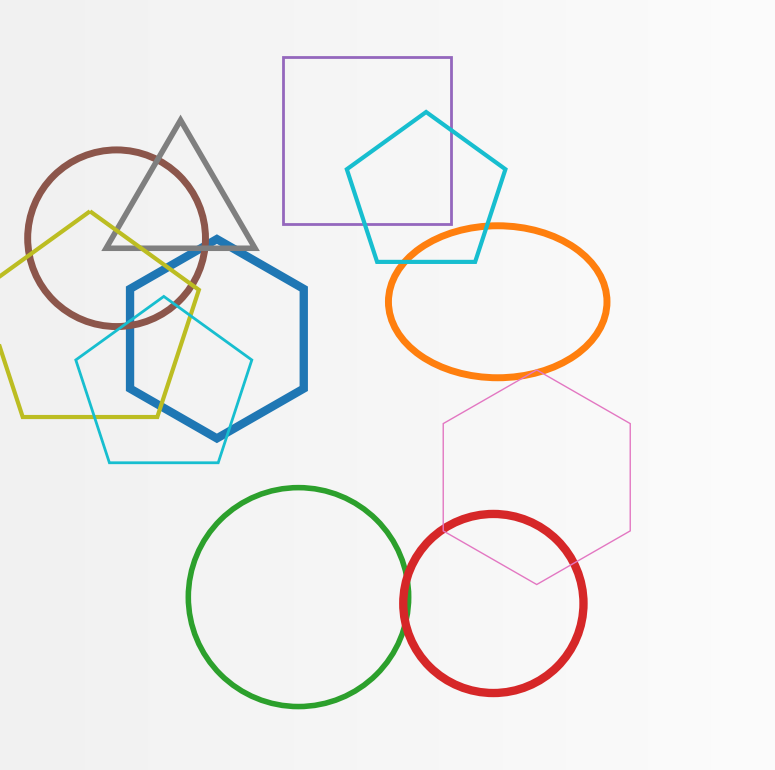[{"shape": "hexagon", "thickness": 3, "radius": 0.65, "center": [0.28, 0.56]}, {"shape": "oval", "thickness": 2.5, "radius": 0.7, "center": [0.642, 0.608]}, {"shape": "circle", "thickness": 2, "radius": 0.71, "center": [0.385, 0.225]}, {"shape": "circle", "thickness": 3, "radius": 0.58, "center": [0.637, 0.216]}, {"shape": "square", "thickness": 1, "radius": 0.54, "center": [0.474, 0.818]}, {"shape": "circle", "thickness": 2.5, "radius": 0.57, "center": [0.15, 0.691]}, {"shape": "hexagon", "thickness": 0.5, "radius": 0.7, "center": [0.693, 0.38]}, {"shape": "triangle", "thickness": 2, "radius": 0.55, "center": [0.233, 0.733]}, {"shape": "pentagon", "thickness": 1.5, "radius": 0.74, "center": [0.116, 0.578]}, {"shape": "pentagon", "thickness": 1.5, "radius": 0.54, "center": [0.55, 0.747]}, {"shape": "pentagon", "thickness": 1, "radius": 0.6, "center": [0.211, 0.496]}]